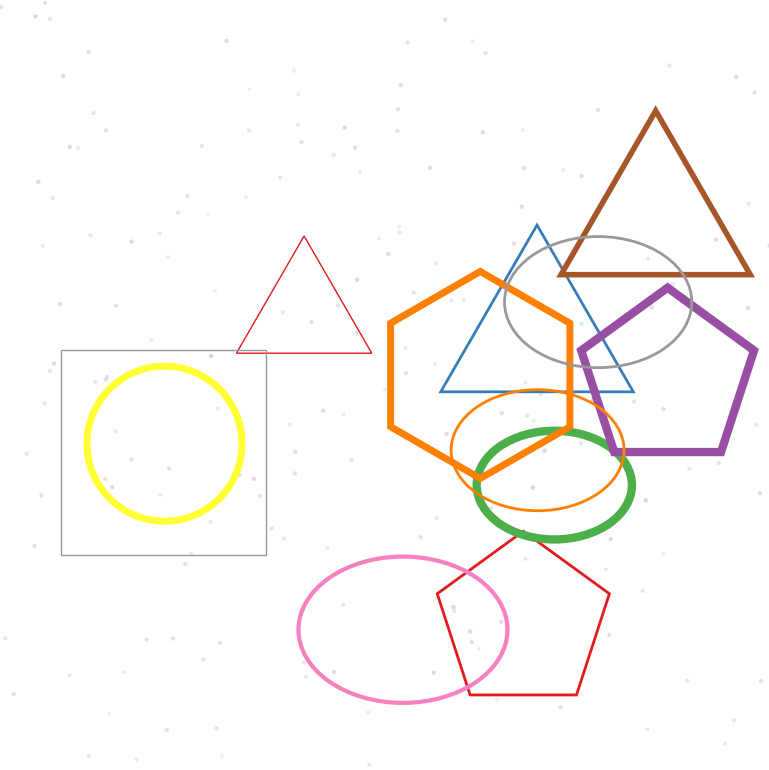[{"shape": "triangle", "thickness": 0.5, "radius": 0.51, "center": [0.395, 0.592]}, {"shape": "pentagon", "thickness": 1, "radius": 0.59, "center": [0.68, 0.193]}, {"shape": "triangle", "thickness": 1, "radius": 0.72, "center": [0.697, 0.563]}, {"shape": "oval", "thickness": 3, "radius": 0.5, "center": [0.72, 0.37]}, {"shape": "pentagon", "thickness": 3, "radius": 0.59, "center": [0.867, 0.508]}, {"shape": "hexagon", "thickness": 2.5, "radius": 0.67, "center": [0.624, 0.513]}, {"shape": "oval", "thickness": 1, "radius": 0.56, "center": [0.698, 0.415]}, {"shape": "circle", "thickness": 2.5, "radius": 0.5, "center": [0.214, 0.424]}, {"shape": "triangle", "thickness": 2, "radius": 0.71, "center": [0.852, 0.714]}, {"shape": "oval", "thickness": 1.5, "radius": 0.68, "center": [0.523, 0.182]}, {"shape": "oval", "thickness": 1, "radius": 0.61, "center": [0.777, 0.608]}, {"shape": "square", "thickness": 0.5, "radius": 0.67, "center": [0.212, 0.413]}]